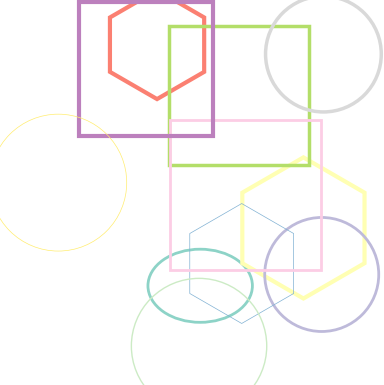[{"shape": "oval", "thickness": 2, "radius": 0.68, "center": [0.52, 0.258]}, {"shape": "hexagon", "thickness": 3, "radius": 0.92, "center": [0.788, 0.408]}, {"shape": "circle", "thickness": 2, "radius": 0.74, "center": [0.836, 0.287]}, {"shape": "hexagon", "thickness": 3, "radius": 0.71, "center": [0.408, 0.884]}, {"shape": "hexagon", "thickness": 0.5, "radius": 0.78, "center": [0.628, 0.316]}, {"shape": "square", "thickness": 2.5, "radius": 0.91, "center": [0.621, 0.752]}, {"shape": "square", "thickness": 2, "radius": 0.97, "center": [0.638, 0.494]}, {"shape": "circle", "thickness": 2.5, "radius": 0.75, "center": [0.84, 0.86]}, {"shape": "square", "thickness": 3, "radius": 0.87, "center": [0.379, 0.82]}, {"shape": "circle", "thickness": 1, "radius": 0.88, "center": [0.517, 0.101]}, {"shape": "circle", "thickness": 0.5, "radius": 0.89, "center": [0.151, 0.526]}]